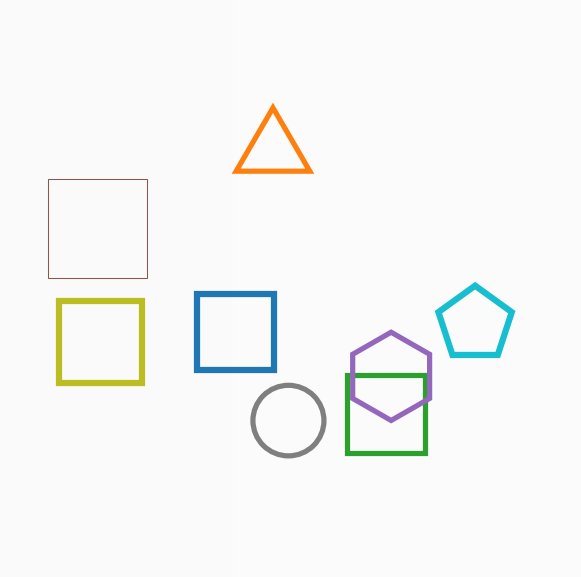[{"shape": "square", "thickness": 3, "radius": 0.33, "center": [0.405, 0.424]}, {"shape": "triangle", "thickness": 2.5, "radius": 0.37, "center": [0.47, 0.739]}, {"shape": "square", "thickness": 2.5, "radius": 0.34, "center": [0.664, 0.282]}, {"shape": "hexagon", "thickness": 2.5, "radius": 0.38, "center": [0.673, 0.347]}, {"shape": "square", "thickness": 0.5, "radius": 0.43, "center": [0.168, 0.603]}, {"shape": "circle", "thickness": 2.5, "radius": 0.31, "center": [0.496, 0.271]}, {"shape": "square", "thickness": 3, "radius": 0.36, "center": [0.173, 0.407]}, {"shape": "pentagon", "thickness": 3, "radius": 0.33, "center": [0.817, 0.438]}]